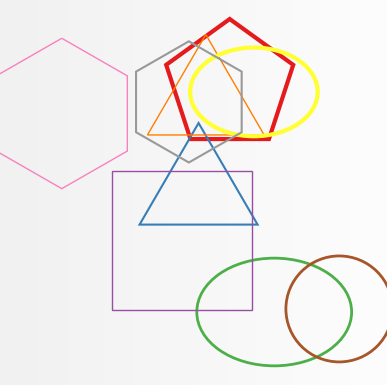[{"shape": "pentagon", "thickness": 3, "radius": 0.86, "center": [0.593, 0.778]}, {"shape": "triangle", "thickness": 1.5, "radius": 0.88, "center": [0.512, 0.505]}, {"shape": "oval", "thickness": 2, "radius": 1.0, "center": [0.708, 0.19]}, {"shape": "square", "thickness": 1, "radius": 0.9, "center": [0.47, 0.376]}, {"shape": "triangle", "thickness": 1, "radius": 0.87, "center": [0.531, 0.736]}, {"shape": "oval", "thickness": 3, "radius": 0.82, "center": [0.655, 0.761]}, {"shape": "circle", "thickness": 2, "radius": 0.69, "center": [0.875, 0.198]}, {"shape": "hexagon", "thickness": 1, "radius": 0.98, "center": [0.159, 0.705]}, {"shape": "hexagon", "thickness": 1.5, "radius": 0.79, "center": [0.487, 0.735]}]